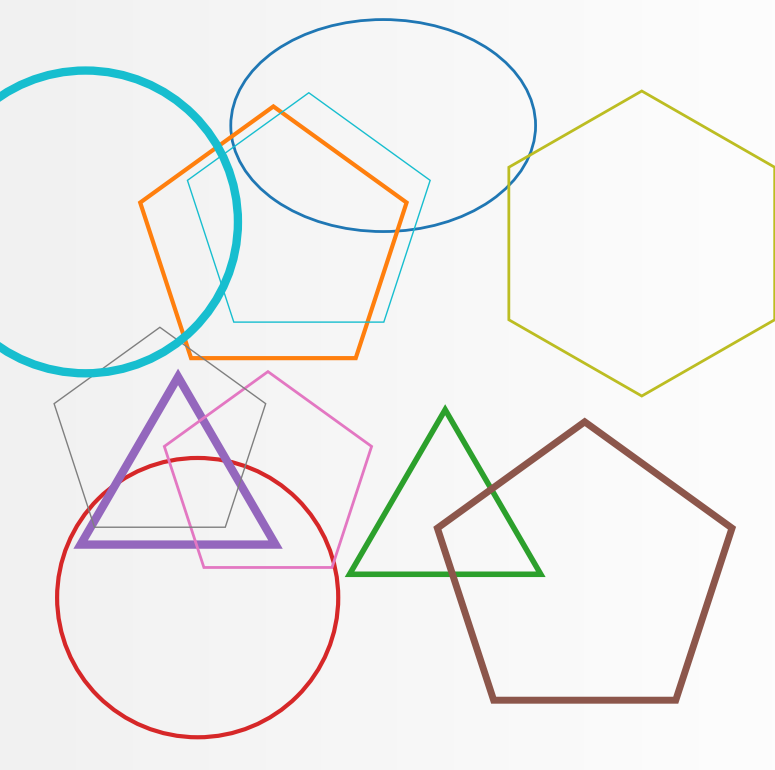[{"shape": "oval", "thickness": 1, "radius": 0.98, "center": [0.494, 0.837]}, {"shape": "pentagon", "thickness": 1.5, "radius": 0.9, "center": [0.353, 0.681]}, {"shape": "triangle", "thickness": 2, "radius": 0.71, "center": [0.574, 0.325]}, {"shape": "circle", "thickness": 1.5, "radius": 0.91, "center": [0.255, 0.224]}, {"shape": "triangle", "thickness": 3, "radius": 0.73, "center": [0.23, 0.365]}, {"shape": "pentagon", "thickness": 2.5, "radius": 1.0, "center": [0.754, 0.252]}, {"shape": "pentagon", "thickness": 1, "radius": 0.7, "center": [0.346, 0.377]}, {"shape": "pentagon", "thickness": 0.5, "radius": 0.72, "center": [0.206, 0.431]}, {"shape": "hexagon", "thickness": 1, "radius": 0.99, "center": [0.828, 0.684]}, {"shape": "pentagon", "thickness": 0.5, "radius": 0.82, "center": [0.398, 0.715]}, {"shape": "circle", "thickness": 3, "radius": 0.98, "center": [0.11, 0.712]}]